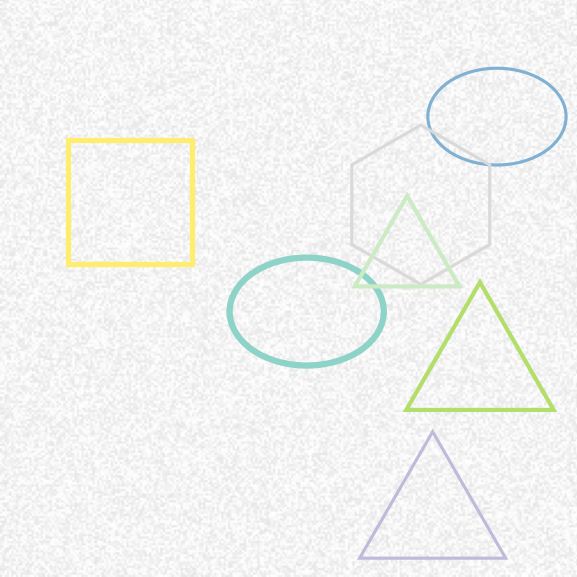[{"shape": "oval", "thickness": 3, "radius": 0.67, "center": [0.531, 0.46]}, {"shape": "triangle", "thickness": 1.5, "radius": 0.73, "center": [0.749, 0.106]}, {"shape": "oval", "thickness": 1.5, "radius": 0.6, "center": [0.861, 0.797]}, {"shape": "triangle", "thickness": 2, "radius": 0.74, "center": [0.831, 0.363]}, {"shape": "hexagon", "thickness": 1.5, "radius": 0.69, "center": [0.729, 0.645]}, {"shape": "triangle", "thickness": 2, "radius": 0.52, "center": [0.705, 0.555]}, {"shape": "square", "thickness": 2.5, "radius": 0.54, "center": [0.225, 0.649]}]